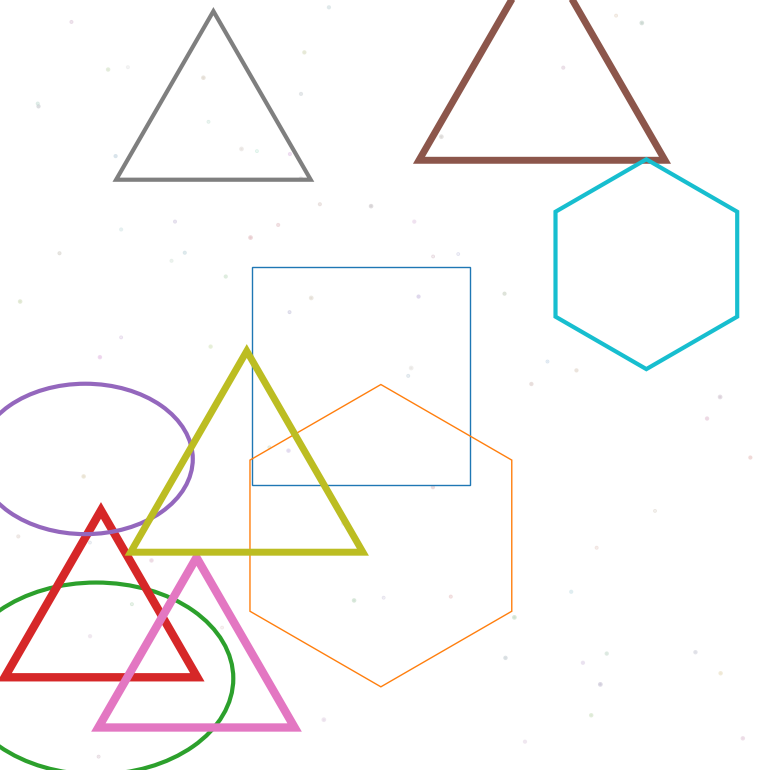[{"shape": "square", "thickness": 0.5, "radius": 0.71, "center": [0.469, 0.512]}, {"shape": "hexagon", "thickness": 0.5, "radius": 0.98, "center": [0.495, 0.304]}, {"shape": "oval", "thickness": 1.5, "radius": 0.89, "center": [0.125, 0.119]}, {"shape": "triangle", "thickness": 3, "radius": 0.72, "center": [0.131, 0.193]}, {"shape": "oval", "thickness": 1.5, "radius": 0.7, "center": [0.111, 0.404]}, {"shape": "triangle", "thickness": 2.5, "radius": 0.92, "center": [0.704, 0.884]}, {"shape": "triangle", "thickness": 3, "radius": 0.74, "center": [0.255, 0.129]}, {"shape": "triangle", "thickness": 1.5, "radius": 0.73, "center": [0.277, 0.84]}, {"shape": "triangle", "thickness": 2.5, "radius": 0.87, "center": [0.32, 0.37]}, {"shape": "hexagon", "thickness": 1.5, "radius": 0.68, "center": [0.839, 0.657]}]